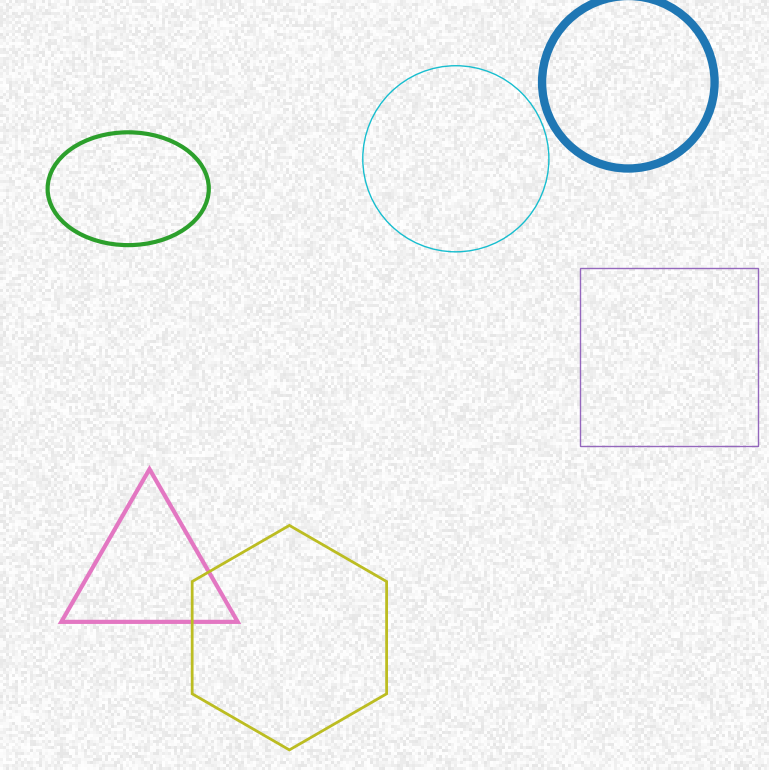[{"shape": "circle", "thickness": 3, "radius": 0.56, "center": [0.816, 0.893]}, {"shape": "oval", "thickness": 1.5, "radius": 0.52, "center": [0.167, 0.755]}, {"shape": "square", "thickness": 0.5, "radius": 0.58, "center": [0.869, 0.536]}, {"shape": "triangle", "thickness": 1.5, "radius": 0.66, "center": [0.194, 0.259]}, {"shape": "hexagon", "thickness": 1, "radius": 0.73, "center": [0.376, 0.172]}, {"shape": "circle", "thickness": 0.5, "radius": 0.6, "center": [0.592, 0.794]}]